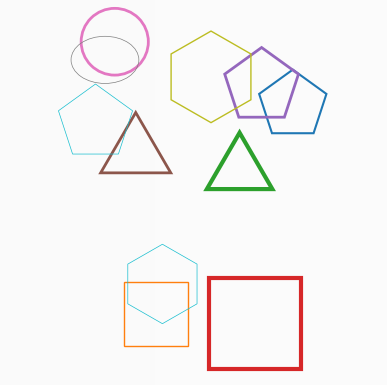[{"shape": "pentagon", "thickness": 1.5, "radius": 0.46, "center": [0.756, 0.728]}, {"shape": "square", "thickness": 1, "radius": 0.41, "center": [0.402, 0.184]}, {"shape": "triangle", "thickness": 3, "radius": 0.49, "center": [0.618, 0.558]}, {"shape": "square", "thickness": 3, "radius": 0.59, "center": [0.659, 0.16]}, {"shape": "pentagon", "thickness": 2, "radius": 0.5, "center": [0.675, 0.777]}, {"shape": "triangle", "thickness": 2, "radius": 0.52, "center": [0.35, 0.603]}, {"shape": "circle", "thickness": 2, "radius": 0.43, "center": [0.296, 0.892]}, {"shape": "oval", "thickness": 0.5, "radius": 0.44, "center": [0.271, 0.844]}, {"shape": "hexagon", "thickness": 1, "radius": 0.59, "center": [0.545, 0.8]}, {"shape": "pentagon", "thickness": 0.5, "radius": 0.5, "center": [0.246, 0.681]}, {"shape": "hexagon", "thickness": 0.5, "radius": 0.52, "center": [0.419, 0.262]}]